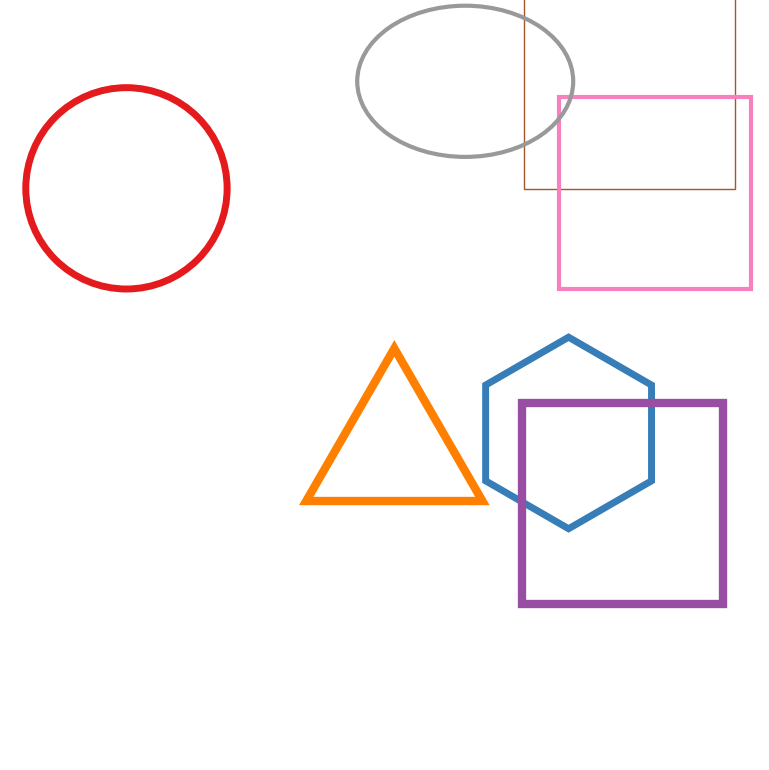[{"shape": "circle", "thickness": 2.5, "radius": 0.65, "center": [0.164, 0.755]}, {"shape": "hexagon", "thickness": 2.5, "radius": 0.62, "center": [0.738, 0.438]}, {"shape": "square", "thickness": 3, "radius": 0.65, "center": [0.808, 0.346]}, {"shape": "triangle", "thickness": 3, "radius": 0.66, "center": [0.512, 0.415]}, {"shape": "square", "thickness": 0.5, "radius": 0.68, "center": [0.817, 0.891]}, {"shape": "square", "thickness": 1.5, "radius": 0.62, "center": [0.851, 0.75]}, {"shape": "oval", "thickness": 1.5, "radius": 0.7, "center": [0.604, 0.894]}]